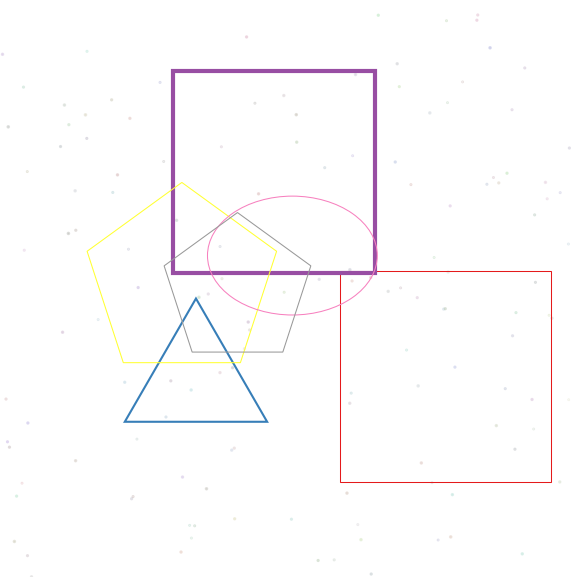[{"shape": "square", "thickness": 0.5, "radius": 0.91, "center": [0.771, 0.347]}, {"shape": "triangle", "thickness": 1, "radius": 0.71, "center": [0.339, 0.34]}, {"shape": "square", "thickness": 2, "radius": 0.87, "center": [0.474, 0.701]}, {"shape": "pentagon", "thickness": 0.5, "radius": 0.86, "center": [0.315, 0.511]}, {"shape": "oval", "thickness": 0.5, "radius": 0.74, "center": [0.506, 0.557]}, {"shape": "pentagon", "thickness": 0.5, "radius": 0.67, "center": [0.411, 0.498]}]